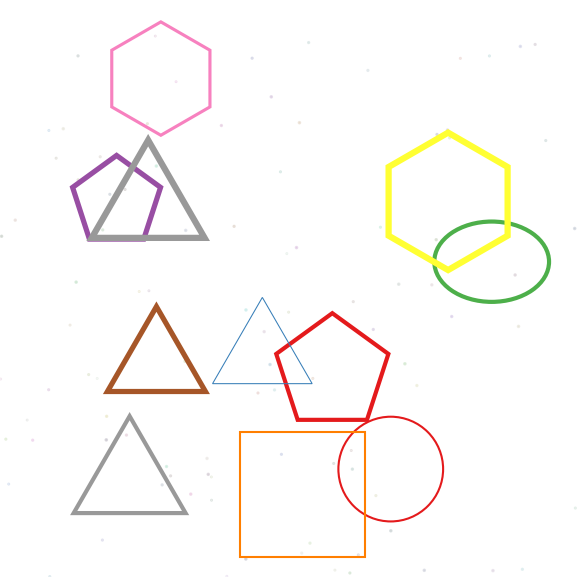[{"shape": "circle", "thickness": 1, "radius": 0.45, "center": [0.677, 0.187]}, {"shape": "pentagon", "thickness": 2, "radius": 0.51, "center": [0.575, 0.355]}, {"shape": "triangle", "thickness": 0.5, "radius": 0.5, "center": [0.454, 0.385]}, {"shape": "oval", "thickness": 2, "radius": 0.5, "center": [0.851, 0.546]}, {"shape": "pentagon", "thickness": 2.5, "radius": 0.4, "center": [0.202, 0.65]}, {"shape": "square", "thickness": 1, "radius": 0.54, "center": [0.524, 0.143]}, {"shape": "hexagon", "thickness": 3, "radius": 0.59, "center": [0.776, 0.65]}, {"shape": "triangle", "thickness": 2.5, "radius": 0.49, "center": [0.271, 0.37]}, {"shape": "hexagon", "thickness": 1.5, "radius": 0.49, "center": [0.279, 0.863]}, {"shape": "triangle", "thickness": 3, "radius": 0.56, "center": [0.257, 0.644]}, {"shape": "triangle", "thickness": 2, "radius": 0.56, "center": [0.224, 0.167]}]